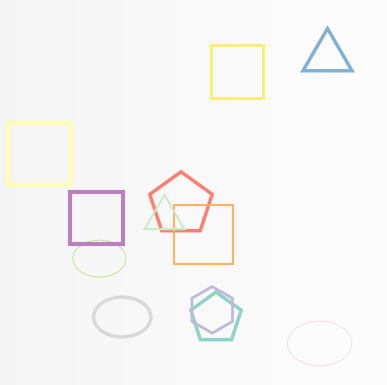[{"shape": "pentagon", "thickness": 2.5, "radius": 0.34, "center": [0.557, 0.173]}, {"shape": "square", "thickness": 3, "radius": 0.4, "center": [0.102, 0.6]}, {"shape": "hexagon", "thickness": 2, "radius": 0.3, "center": [0.548, 0.195]}, {"shape": "pentagon", "thickness": 2.5, "radius": 0.42, "center": [0.467, 0.469]}, {"shape": "triangle", "thickness": 2.5, "radius": 0.37, "center": [0.845, 0.853]}, {"shape": "square", "thickness": 1.5, "radius": 0.38, "center": [0.526, 0.391]}, {"shape": "oval", "thickness": 0.5, "radius": 0.34, "center": [0.256, 0.328]}, {"shape": "oval", "thickness": 0.5, "radius": 0.42, "center": [0.825, 0.108]}, {"shape": "oval", "thickness": 2.5, "radius": 0.37, "center": [0.315, 0.177]}, {"shape": "square", "thickness": 3, "radius": 0.34, "center": [0.249, 0.434]}, {"shape": "triangle", "thickness": 1.5, "radius": 0.3, "center": [0.424, 0.435]}, {"shape": "square", "thickness": 2, "radius": 0.34, "center": [0.612, 0.814]}]